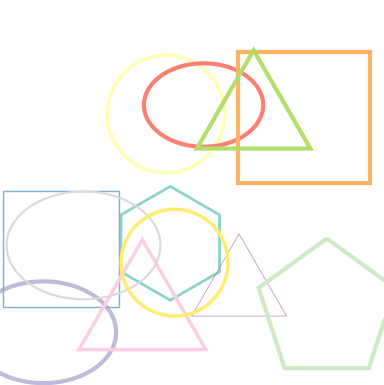[{"shape": "hexagon", "thickness": 2, "radius": 0.74, "center": [0.442, 0.368]}, {"shape": "circle", "thickness": 2.5, "radius": 0.76, "center": [0.431, 0.704]}, {"shape": "oval", "thickness": 3, "radius": 0.94, "center": [0.113, 0.137]}, {"shape": "oval", "thickness": 3, "radius": 0.77, "center": [0.529, 0.727]}, {"shape": "square", "thickness": 1, "radius": 0.75, "center": [0.158, 0.352]}, {"shape": "square", "thickness": 3, "radius": 0.85, "center": [0.79, 0.695]}, {"shape": "triangle", "thickness": 3, "radius": 0.85, "center": [0.659, 0.699]}, {"shape": "triangle", "thickness": 2.5, "radius": 0.95, "center": [0.37, 0.187]}, {"shape": "oval", "thickness": 1.5, "radius": 1.0, "center": [0.217, 0.363]}, {"shape": "triangle", "thickness": 0.5, "radius": 0.71, "center": [0.621, 0.25]}, {"shape": "pentagon", "thickness": 3, "radius": 0.93, "center": [0.849, 0.194]}, {"shape": "circle", "thickness": 2.5, "radius": 0.69, "center": [0.453, 0.318]}]